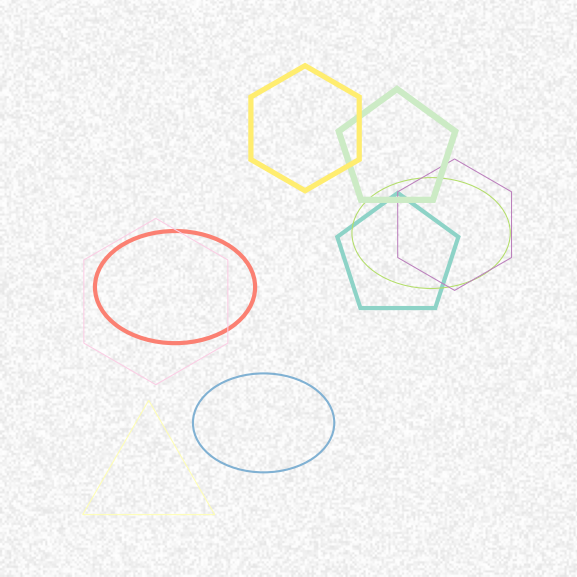[{"shape": "pentagon", "thickness": 2, "radius": 0.55, "center": [0.689, 0.555]}, {"shape": "triangle", "thickness": 0.5, "radius": 0.66, "center": [0.257, 0.174]}, {"shape": "oval", "thickness": 2, "radius": 0.69, "center": [0.303, 0.502]}, {"shape": "oval", "thickness": 1, "radius": 0.61, "center": [0.456, 0.267]}, {"shape": "oval", "thickness": 0.5, "radius": 0.69, "center": [0.747, 0.596]}, {"shape": "hexagon", "thickness": 0.5, "radius": 0.72, "center": [0.27, 0.477]}, {"shape": "hexagon", "thickness": 0.5, "radius": 0.57, "center": [0.787, 0.61]}, {"shape": "pentagon", "thickness": 3, "radius": 0.53, "center": [0.687, 0.739]}, {"shape": "hexagon", "thickness": 2.5, "radius": 0.54, "center": [0.528, 0.777]}]